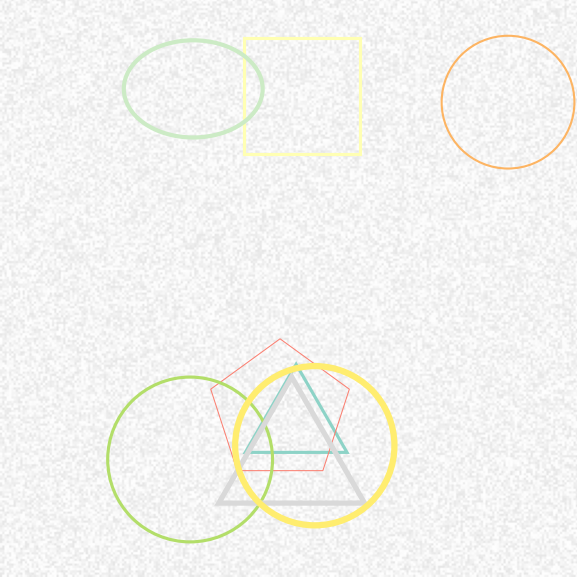[{"shape": "triangle", "thickness": 1.5, "radius": 0.51, "center": [0.513, 0.267]}, {"shape": "square", "thickness": 1.5, "radius": 0.5, "center": [0.523, 0.833]}, {"shape": "pentagon", "thickness": 0.5, "radius": 0.63, "center": [0.485, 0.286]}, {"shape": "circle", "thickness": 1, "radius": 0.57, "center": [0.88, 0.822]}, {"shape": "circle", "thickness": 1.5, "radius": 0.71, "center": [0.329, 0.203]}, {"shape": "triangle", "thickness": 2.5, "radius": 0.73, "center": [0.505, 0.201]}, {"shape": "oval", "thickness": 2, "radius": 0.6, "center": [0.335, 0.845]}, {"shape": "circle", "thickness": 3, "radius": 0.69, "center": [0.545, 0.227]}]